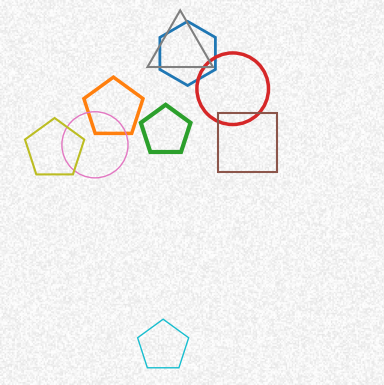[{"shape": "hexagon", "thickness": 2, "radius": 0.42, "center": [0.487, 0.861]}, {"shape": "pentagon", "thickness": 2.5, "radius": 0.4, "center": [0.295, 0.719]}, {"shape": "pentagon", "thickness": 3, "radius": 0.34, "center": [0.43, 0.66]}, {"shape": "circle", "thickness": 2.5, "radius": 0.46, "center": [0.604, 0.77]}, {"shape": "square", "thickness": 1.5, "radius": 0.38, "center": [0.643, 0.631]}, {"shape": "circle", "thickness": 1, "radius": 0.43, "center": [0.247, 0.624]}, {"shape": "triangle", "thickness": 1.5, "radius": 0.49, "center": [0.468, 0.875]}, {"shape": "pentagon", "thickness": 1.5, "radius": 0.4, "center": [0.142, 0.613]}, {"shape": "pentagon", "thickness": 1, "radius": 0.35, "center": [0.424, 0.101]}]